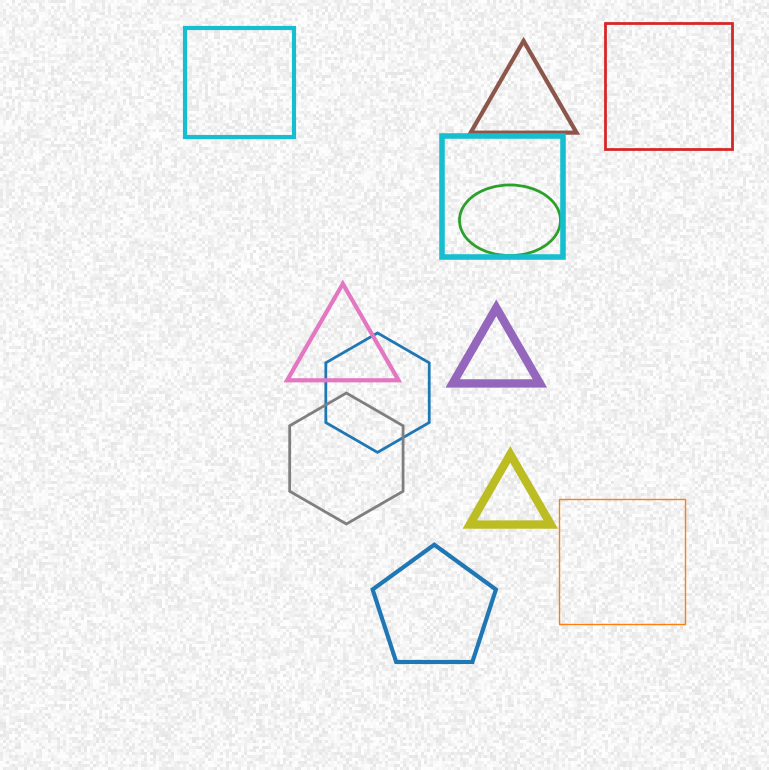[{"shape": "hexagon", "thickness": 1, "radius": 0.39, "center": [0.49, 0.49]}, {"shape": "pentagon", "thickness": 1.5, "radius": 0.42, "center": [0.564, 0.208]}, {"shape": "square", "thickness": 0.5, "radius": 0.41, "center": [0.808, 0.271]}, {"shape": "oval", "thickness": 1, "radius": 0.33, "center": [0.662, 0.714]}, {"shape": "square", "thickness": 1, "radius": 0.41, "center": [0.868, 0.888]}, {"shape": "triangle", "thickness": 3, "radius": 0.33, "center": [0.644, 0.535]}, {"shape": "triangle", "thickness": 1.5, "radius": 0.4, "center": [0.68, 0.867]}, {"shape": "triangle", "thickness": 1.5, "radius": 0.42, "center": [0.445, 0.548]}, {"shape": "hexagon", "thickness": 1, "radius": 0.43, "center": [0.45, 0.405]}, {"shape": "triangle", "thickness": 3, "radius": 0.3, "center": [0.663, 0.349]}, {"shape": "square", "thickness": 1.5, "radius": 0.35, "center": [0.311, 0.893]}, {"shape": "square", "thickness": 2, "radius": 0.39, "center": [0.653, 0.745]}]